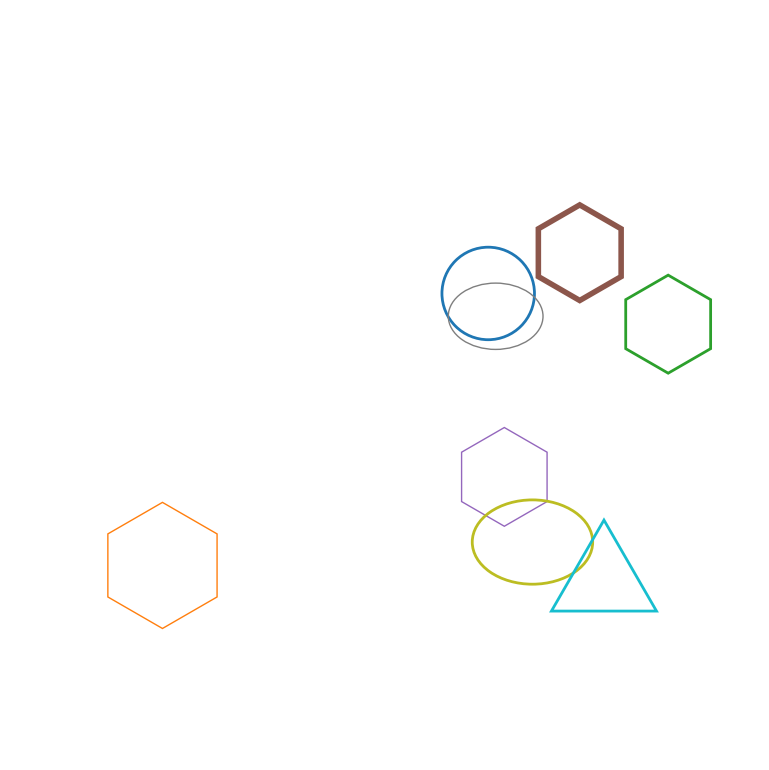[{"shape": "circle", "thickness": 1, "radius": 0.3, "center": [0.634, 0.619]}, {"shape": "hexagon", "thickness": 0.5, "radius": 0.41, "center": [0.211, 0.266]}, {"shape": "hexagon", "thickness": 1, "radius": 0.32, "center": [0.868, 0.579]}, {"shape": "hexagon", "thickness": 0.5, "radius": 0.32, "center": [0.655, 0.381]}, {"shape": "hexagon", "thickness": 2, "radius": 0.31, "center": [0.753, 0.672]}, {"shape": "oval", "thickness": 0.5, "radius": 0.31, "center": [0.644, 0.589]}, {"shape": "oval", "thickness": 1, "radius": 0.39, "center": [0.692, 0.296]}, {"shape": "triangle", "thickness": 1, "radius": 0.39, "center": [0.784, 0.246]}]